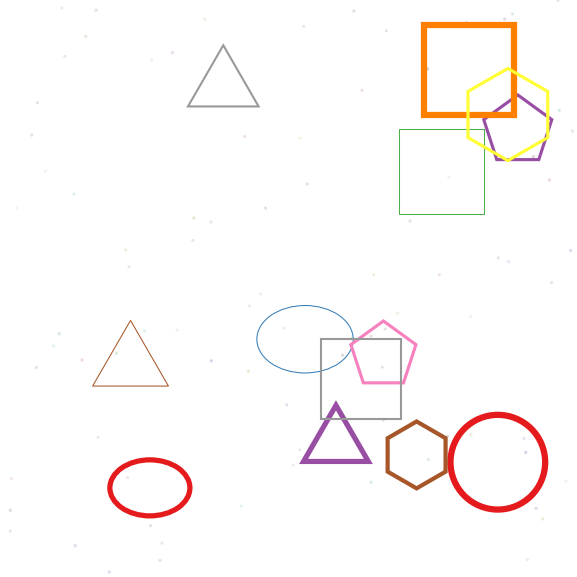[{"shape": "circle", "thickness": 3, "radius": 0.41, "center": [0.862, 0.199]}, {"shape": "oval", "thickness": 2.5, "radius": 0.35, "center": [0.26, 0.154]}, {"shape": "oval", "thickness": 0.5, "radius": 0.42, "center": [0.528, 0.412]}, {"shape": "square", "thickness": 0.5, "radius": 0.37, "center": [0.765, 0.702]}, {"shape": "triangle", "thickness": 2.5, "radius": 0.32, "center": [0.582, 0.232]}, {"shape": "pentagon", "thickness": 1.5, "radius": 0.31, "center": [0.897, 0.773]}, {"shape": "square", "thickness": 3, "radius": 0.39, "center": [0.812, 0.878]}, {"shape": "hexagon", "thickness": 1.5, "radius": 0.4, "center": [0.879, 0.801]}, {"shape": "hexagon", "thickness": 2, "radius": 0.29, "center": [0.721, 0.211]}, {"shape": "triangle", "thickness": 0.5, "radius": 0.38, "center": [0.226, 0.369]}, {"shape": "pentagon", "thickness": 1.5, "radius": 0.3, "center": [0.664, 0.384]}, {"shape": "triangle", "thickness": 1, "radius": 0.35, "center": [0.387, 0.85]}, {"shape": "square", "thickness": 1, "radius": 0.35, "center": [0.625, 0.342]}]